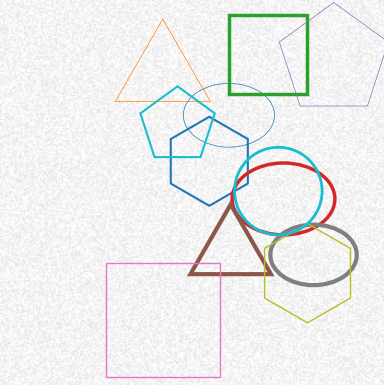[{"shape": "hexagon", "thickness": 1.5, "radius": 0.58, "center": [0.544, 0.581]}, {"shape": "oval", "thickness": 0.5, "radius": 0.59, "center": [0.595, 0.701]}, {"shape": "triangle", "thickness": 0.5, "radius": 0.71, "center": [0.423, 0.807]}, {"shape": "square", "thickness": 2.5, "radius": 0.51, "center": [0.696, 0.858]}, {"shape": "oval", "thickness": 2.5, "radius": 0.67, "center": [0.736, 0.483]}, {"shape": "pentagon", "thickness": 0.5, "radius": 0.74, "center": [0.867, 0.845]}, {"shape": "triangle", "thickness": 3, "radius": 0.6, "center": [0.599, 0.348]}, {"shape": "square", "thickness": 1, "radius": 0.74, "center": [0.424, 0.168]}, {"shape": "oval", "thickness": 3, "radius": 0.56, "center": [0.814, 0.338]}, {"shape": "hexagon", "thickness": 1, "radius": 0.64, "center": [0.799, 0.29]}, {"shape": "pentagon", "thickness": 1.5, "radius": 0.51, "center": [0.461, 0.674]}, {"shape": "circle", "thickness": 2, "radius": 0.57, "center": [0.723, 0.504]}]